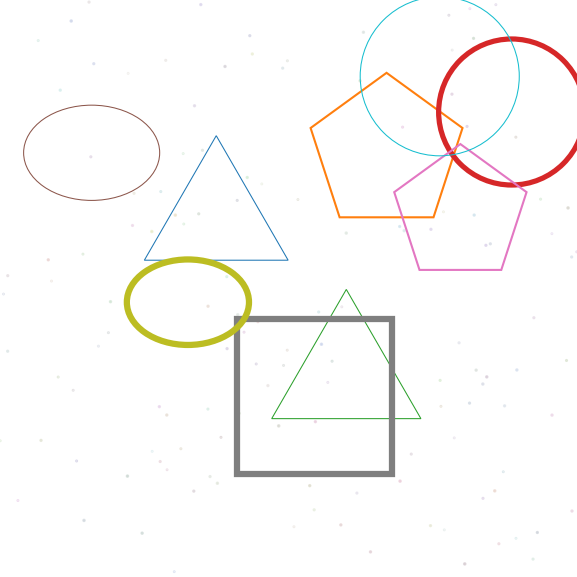[{"shape": "triangle", "thickness": 0.5, "radius": 0.72, "center": [0.374, 0.62]}, {"shape": "pentagon", "thickness": 1, "radius": 0.69, "center": [0.669, 0.735]}, {"shape": "triangle", "thickness": 0.5, "radius": 0.75, "center": [0.6, 0.349]}, {"shape": "circle", "thickness": 2.5, "radius": 0.63, "center": [0.886, 0.805]}, {"shape": "oval", "thickness": 0.5, "radius": 0.59, "center": [0.159, 0.735]}, {"shape": "pentagon", "thickness": 1, "radius": 0.6, "center": [0.797, 0.629]}, {"shape": "square", "thickness": 3, "radius": 0.67, "center": [0.544, 0.313]}, {"shape": "oval", "thickness": 3, "radius": 0.53, "center": [0.325, 0.476]}, {"shape": "circle", "thickness": 0.5, "radius": 0.69, "center": [0.761, 0.867]}]